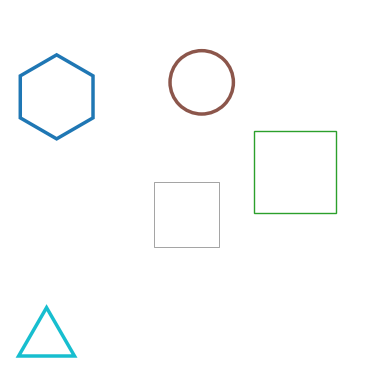[{"shape": "hexagon", "thickness": 2.5, "radius": 0.55, "center": [0.147, 0.748]}, {"shape": "square", "thickness": 1, "radius": 0.53, "center": [0.765, 0.553]}, {"shape": "circle", "thickness": 2.5, "radius": 0.41, "center": [0.524, 0.786]}, {"shape": "square", "thickness": 0.5, "radius": 0.42, "center": [0.485, 0.442]}, {"shape": "triangle", "thickness": 2.5, "radius": 0.42, "center": [0.121, 0.117]}]